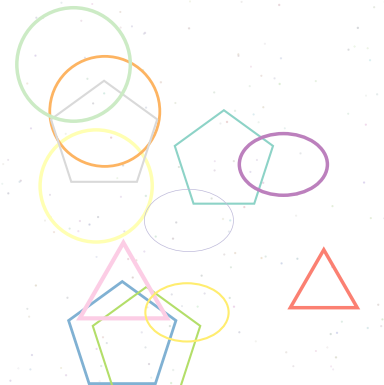[{"shape": "pentagon", "thickness": 1.5, "radius": 0.67, "center": [0.582, 0.58]}, {"shape": "circle", "thickness": 2.5, "radius": 0.73, "center": [0.25, 0.517]}, {"shape": "oval", "thickness": 0.5, "radius": 0.58, "center": [0.491, 0.427]}, {"shape": "triangle", "thickness": 2.5, "radius": 0.5, "center": [0.841, 0.251]}, {"shape": "pentagon", "thickness": 2, "radius": 0.73, "center": [0.318, 0.122]}, {"shape": "circle", "thickness": 2, "radius": 0.71, "center": [0.272, 0.711]}, {"shape": "pentagon", "thickness": 1.5, "radius": 0.73, "center": [0.381, 0.108]}, {"shape": "triangle", "thickness": 3, "radius": 0.65, "center": [0.32, 0.239]}, {"shape": "pentagon", "thickness": 1.5, "radius": 0.73, "center": [0.27, 0.645]}, {"shape": "oval", "thickness": 2.5, "radius": 0.57, "center": [0.736, 0.573]}, {"shape": "circle", "thickness": 2.5, "radius": 0.74, "center": [0.191, 0.833]}, {"shape": "oval", "thickness": 1.5, "radius": 0.54, "center": [0.486, 0.189]}]